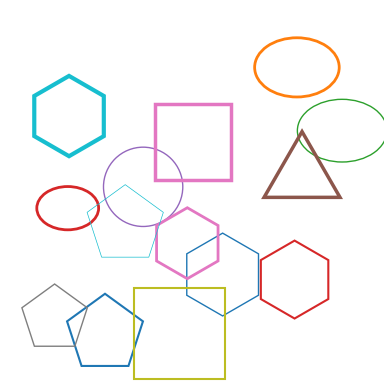[{"shape": "hexagon", "thickness": 1, "radius": 0.54, "center": [0.578, 0.287]}, {"shape": "pentagon", "thickness": 1.5, "radius": 0.52, "center": [0.273, 0.133]}, {"shape": "oval", "thickness": 2, "radius": 0.55, "center": [0.771, 0.825]}, {"shape": "oval", "thickness": 1, "radius": 0.58, "center": [0.889, 0.661]}, {"shape": "oval", "thickness": 2, "radius": 0.4, "center": [0.176, 0.459]}, {"shape": "hexagon", "thickness": 1.5, "radius": 0.51, "center": [0.765, 0.274]}, {"shape": "circle", "thickness": 1, "radius": 0.51, "center": [0.372, 0.515]}, {"shape": "triangle", "thickness": 2.5, "radius": 0.57, "center": [0.785, 0.544]}, {"shape": "hexagon", "thickness": 2, "radius": 0.46, "center": [0.487, 0.368]}, {"shape": "square", "thickness": 2.5, "radius": 0.5, "center": [0.502, 0.631]}, {"shape": "pentagon", "thickness": 1, "radius": 0.45, "center": [0.142, 0.173]}, {"shape": "square", "thickness": 1.5, "radius": 0.59, "center": [0.466, 0.134]}, {"shape": "pentagon", "thickness": 0.5, "radius": 0.52, "center": [0.325, 0.416]}, {"shape": "hexagon", "thickness": 3, "radius": 0.52, "center": [0.179, 0.699]}]